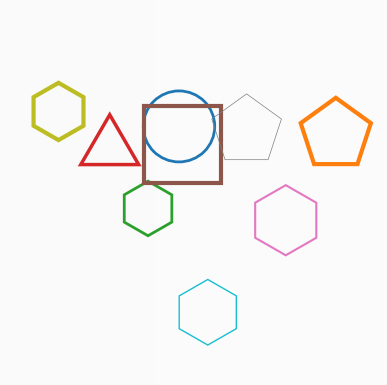[{"shape": "circle", "thickness": 2, "radius": 0.46, "center": [0.462, 0.672]}, {"shape": "pentagon", "thickness": 3, "radius": 0.48, "center": [0.867, 0.651]}, {"shape": "hexagon", "thickness": 2, "radius": 0.35, "center": [0.382, 0.459]}, {"shape": "triangle", "thickness": 2.5, "radius": 0.43, "center": [0.283, 0.616]}, {"shape": "square", "thickness": 3, "radius": 0.5, "center": [0.47, 0.625]}, {"shape": "hexagon", "thickness": 1.5, "radius": 0.46, "center": [0.737, 0.428]}, {"shape": "pentagon", "thickness": 0.5, "radius": 0.47, "center": [0.636, 0.662]}, {"shape": "hexagon", "thickness": 3, "radius": 0.37, "center": [0.151, 0.71]}, {"shape": "hexagon", "thickness": 1, "radius": 0.43, "center": [0.536, 0.189]}]